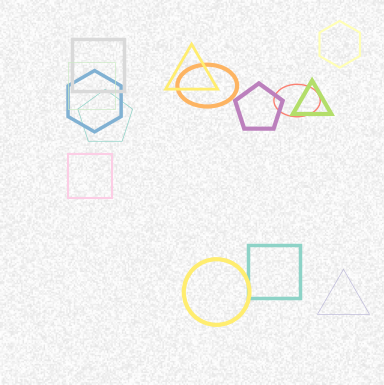[{"shape": "pentagon", "thickness": 0.5, "radius": 0.37, "center": [0.273, 0.694]}, {"shape": "square", "thickness": 2.5, "radius": 0.34, "center": [0.712, 0.295]}, {"shape": "hexagon", "thickness": 1.5, "radius": 0.3, "center": [0.882, 0.885]}, {"shape": "triangle", "thickness": 0.5, "radius": 0.39, "center": [0.892, 0.222]}, {"shape": "oval", "thickness": 1, "radius": 0.3, "center": [0.772, 0.739]}, {"shape": "hexagon", "thickness": 2.5, "radius": 0.4, "center": [0.246, 0.737]}, {"shape": "oval", "thickness": 3, "radius": 0.39, "center": [0.538, 0.778]}, {"shape": "triangle", "thickness": 3, "radius": 0.29, "center": [0.811, 0.733]}, {"shape": "square", "thickness": 1.5, "radius": 0.29, "center": [0.233, 0.542]}, {"shape": "square", "thickness": 2.5, "radius": 0.34, "center": [0.254, 0.831]}, {"shape": "pentagon", "thickness": 3, "radius": 0.33, "center": [0.672, 0.718]}, {"shape": "square", "thickness": 0.5, "radius": 0.31, "center": [0.237, 0.778]}, {"shape": "triangle", "thickness": 2, "radius": 0.39, "center": [0.498, 0.807]}, {"shape": "circle", "thickness": 3, "radius": 0.43, "center": [0.563, 0.242]}]